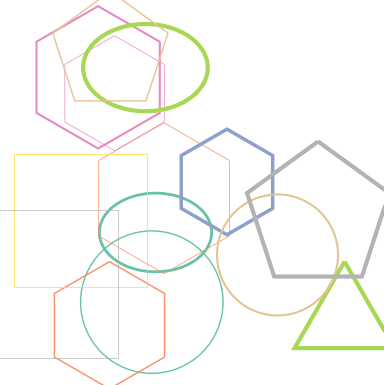[{"shape": "circle", "thickness": 1, "radius": 0.92, "center": [0.394, 0.215]}, {"shape": "oval", "thickness": 2, "radius": 0.73, "center": [0.404, 0.396]}, {"shape": "hexagon", "thickness": 0.5, "radius": 0.98, "center": [0.426, 0.485]}, {"shape": "hexagon", "thickness": 1, "radius": 0.83, "center": [0.284, 0.155]}, {"shape": "hexagon", "thickness": 2.5, "radius": 0.69, "center": [0.589, 0.527]}, {"shape": "hexagon", "thickness": 0.5, "radius": 0.75, "center": [0.298, 0.758]}, {"shape": "hexagon", "thickness": 1.5, "radius": 0.92, "center": [0.255, 0.799]}, {"shape": "triangle", "thickness": 3, "radius": 0.75, "center": [0.895, 0.171]}, {"shape": "oval", "thickness": 3, "radius": 0.81, "center": [0.378, 0.824]}, {"shape": "square", "thickness": 0.5, "radius": 0.86, "center": [0.209, 0.428]}, {"shape": "circle", "thickness": 1.5, "radius": 0.79, "center": [0.721, 0.338]}, {"shape": "pentagon", "thickness": 1, "radius": 0.79, "center": [0.287, 0.865]}, {"shape": "pentagon", "thickness": 3, "radius": 0.97, "center": [0.826, 0.439]}, {"shape": "square", "thickness": 0.5, "radius": 0.96, "center": [0.115, 0.262]}]